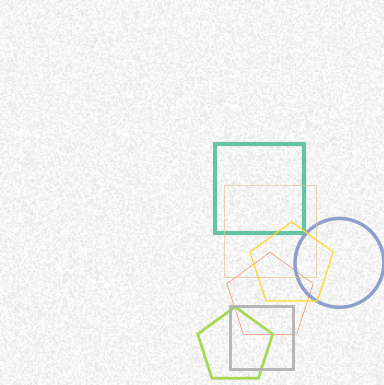[{"shape": "square", "thickness": 3, "radius": 0.58, "center": [0.674, 0.509]}, {"shape": "pentagon", "thickness": 0.5, "radius": 0.59, "center": [0.701, 0.227]}, {"shape": "circle", "thickness": 2.5, "radius": 0.58, "center": [0.882, 0.317]}, {"shape": "pentagon", "thickness": 2, "radius": 0.51, "center": [0.611, 0.1]}, {"shape": "pentagon", "thickness": 1, "radius": 0.57, "center": [0.757, 0.31]}, {"shape": "square", "thickness": 0.5, "radius": 0.6, "center": [0.702, 0.4]}, {"shape": "square", "thickness": 2, "radius": 0.41, "center": [0.679, 0.123]}]